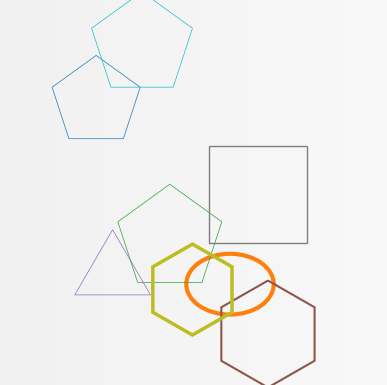[{"shape": "pentagon", "thickness": 0.5, "radius": 0.6, "center": [0.248, 0.736]}, {"shape": "oval", "thickness": 3, "radius": 0.56, "center": [0.594, 0.262]}, {"shape": "pentagon", "thickness": 0.5, "radius": 0.71, "center": [0.438, 0.38]}, {"shape": "triangle", "thickness": 0.5, "radius": 0.56, "center": [0.291, 0.29]}, {"shape": "hexagon", "thickness": 1.5, "radius": 0.69, "center": [0.692, 0.132]}, {"shape": "square", "thickness": 1, "radius": 0.63, "center": [0.665, 0.494]}, {"shape": "hexagon", "thickness": 2.5, "radius": 0.59, "center": [0.497, 0.248]}, {"shape": "pentagon", "thickness": 0.5, "radius": 0.68, "center": [0.367, 0.884]}]